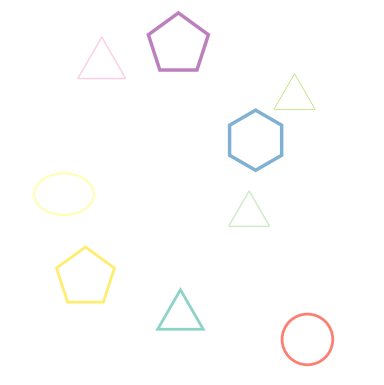[{"shape": "triangle", "thickness": 2, "radius": 0.34, "center": [0.469, 0.179]}, {"shape": "oval", "thickness": 1.5, "radius": 0.39, "center": [0.166, 0.496]}, {"shape": "circle", "thickness": 2, "radius": 0.33, "center": [0.798, 0.118]}, {"shape": "hexagon", "thickness": 2.5, "radius": 0.39, "center": [0.664, 0.636]}, {"shape": "triangle", "thickness": 0.5, "radius": 0.31, "center": [0.765, 0.747]}, {"shape": "triangle", "thickness": 1, "radius": 0.36, "center": [0.264, 0.832]}, {"shape": "pentagon", "thickness": 2.5, "radius": 0.41, "center": [0.463, 0.884]}, {"shape": "triangle", "thickness": 1, "radius": 0.31, "center": [0.647, 0.443]}, {"shape": "pentagon", "thickness": 2, "radius": 0.4, "center": [0.222, 0.279]}]